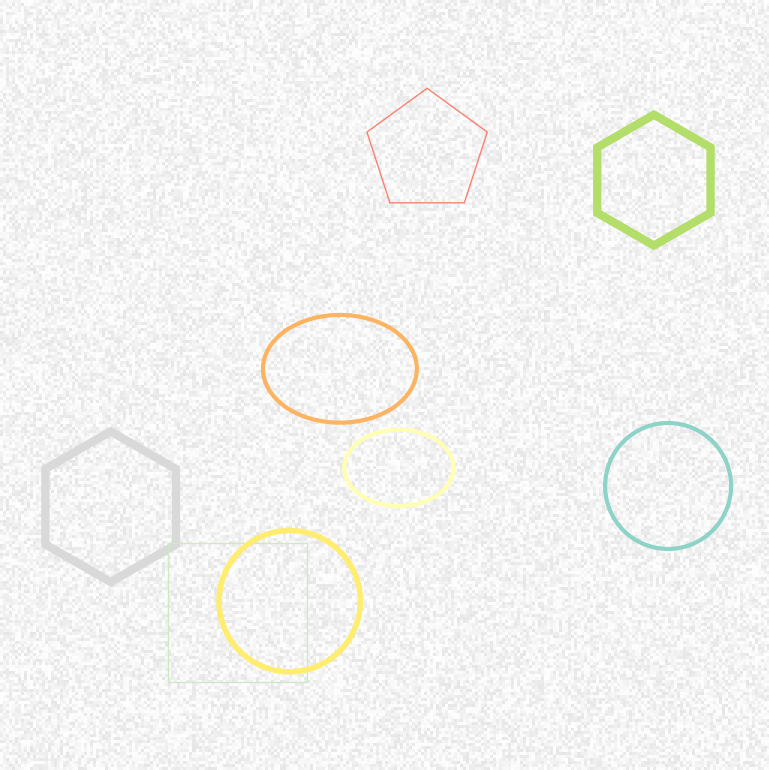[{"shape": "circle", "thickness": 1.5, "radius": 0.41, "center": [0.868, 0.369]}, {"shape": "oval", "thickness": 1.5, "radius": 0.35, "center": [0.518, 0.392]}, {"shape": "pentagon", "thickness": 0.5, "radius": 0.41, "center": [0.555, 0.803]}, {"shape": "oval", "thickness": 1.5, "radius": 0.5, "center": [0.441, 0.521]}, {"shape": "hexagon", "thickness": 3, "radius": 0.42, "center": [0.849, 0.766]}, {"shape": "hexagon", "thickness": 3, "radius": 0.49, "center": [0.144, 0.342]}, {"shape": "square", "thickness": 0.5, "radius": 0.45, "center": [0.308, 0.205]}, {"shape": "circle", "thickness": 2, "radius": 0.46, "center": [0.376, 0.219]}]